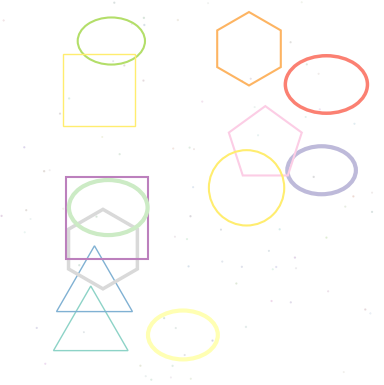[{"shape": "triangle", "thickness": 1, "radius": 0.56, "center": [0.236, 0.145]}, {"shape": "oval", "thickness": 3, "radius": 0.45, "center": [0.475, 0.13]}, {"shape": "oval", "thickness": 3, "radius": 0.45, "center": [0.835, 0.558]}, {"shape": "oval", "thickness": 2.5, "radius": 0.53, "center": [0.848, 0.781]}, {"shape": "triangle", "thickness": 1, "radius": 0.57, "center": [0.245, 0.248]}, {"shape": "hexagon", "thickness": 1.5, "radius": 0.48, "center": [0.647, 0.873]}, {"shape": "oval", "thickness": 1.5, "radius": 0.44, "center": [0.289, 0.893]}, {"shape": "pentagon", "thickness": 1.5, "radius": 0.5, "center": [0.689, 0.625]}, {"shape": "hexagon", "thickness": 2.5, "radius": 0.52, "center": [0.267, 0.353]}, {"shape": "square", "thickness": 1.5, "radius": 0.54, "center": [0.278, 0.434]}, {"shape": "oval", "thickness": 3, "radius": 0.51, "center": [0.281, 0.461]}, {"shape": "circle", "thickness": 1.5, "radius": 0.49, "center": [0.64, 0.512]}, {"shape": "square", "thickness": 1, "radius": 0.47, "center": [0.257, 0.767]}]